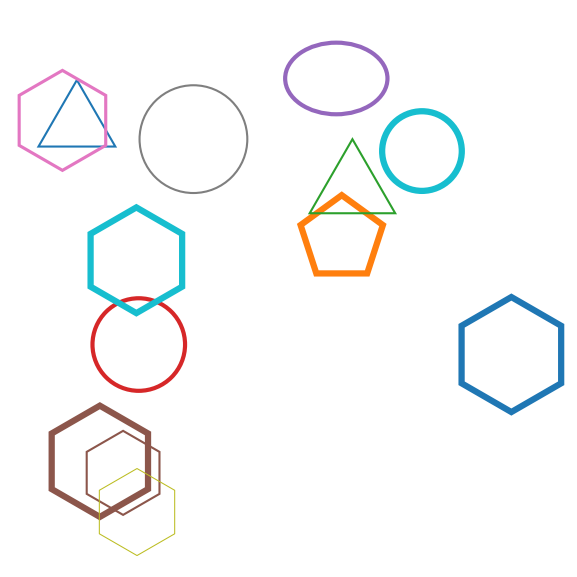[{"shape": "hexagon", "thickness": 3, "radius": 0.5, "center": [0.885, 0.385]}, {"shape": "triangle", "thickness": 1, "radius": 0.38, "center": [0.133, 0.784]}, {"shape": "pentagon", "thickness": 3, "radius": 0.37, "center": [0.592, 0.586]}, {"shape": "triangle", "thickness": 1, "radius": 0.43, "center": [0.61, 0.673]}, {"shape": "circle", "thickness": 2, "radius": 0.4, "center": [0.24, 0.403]}, {"shape": "oval", "thickness": 2, "radius": 0.44, "center": [0.582, 0.863]}, {"shape": "hexagon", "thickness": 1, "radius": 0.36, "center": [0.213, 0.18]}, {"shape": "hexagon", "thickness": 3, "radius": 0.48, "center": [0.173, 0.2]}, {"shape": "hexagon", "thickness": 1.5, "radius": 0.43, "center": [0.108, 0.791]}, {"shape": "circle", "thickness": 1, "radius": 0.47, "center": [0.335, 0.758]}, {"shape": "hexagon", "thickness": 0.5, "radius": 0.38, "center": [0.237, 0.112]}, {"shape": "hexagon", "thickness": 3, "radius": 0.46, "center": [0.236, 0.548]}, {"shape": "circle", "thickness": 3, "radius": 0.34, "center": [0.731, 0.738]}]